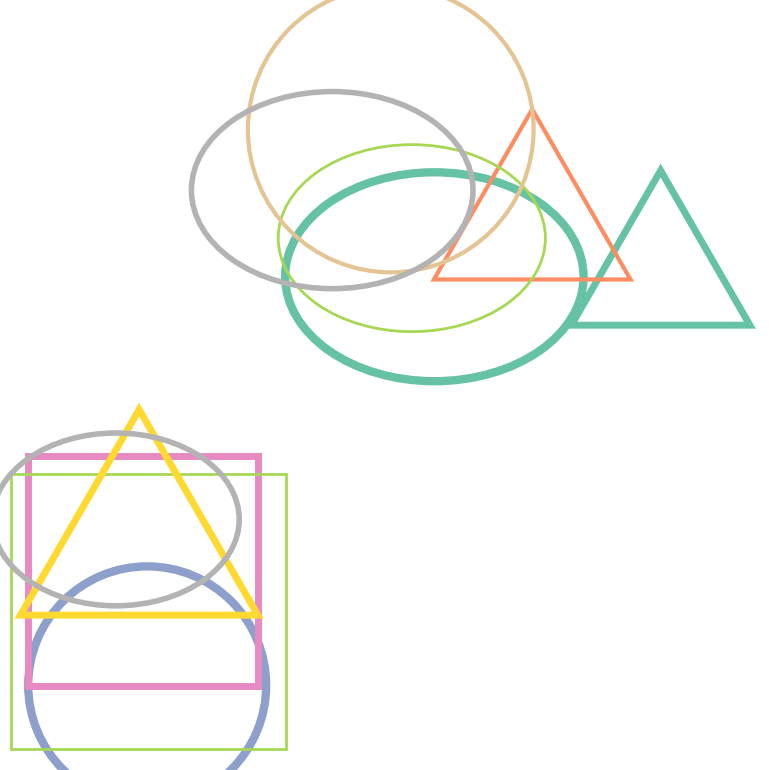[{"shape": "triangle", "thickness": 2.5, "radius": 0.67, "center": [0.858, 0.645]}, {"shape": "oval", "thickness": 3, "radius": 0.97, "center": [0.564, 0.641]}, {"shape": "triangle", "thickness": 1.5, "radius": 0.74, "center": [0.691, 0.711]}, {"shape": "circle", "thickness": 3, "radius": 0.77, "center": [0.191, 0.11]}, {"shape": "square", "thickness": 2.5, "radius": 0.75, "center": [0.186, 0.259]}, {"shape": "oval", "thickness": 1, "radius": 0.87, "center": [0.535, 0.691]}, {"shape": "square", "thickness": 1, "radius": 0.89, "center": [0.193, 0.206]}, {"shape": "triangle", "thickness": 2.5, "radius": 0.89, "center": [0.181, 0.29]}, {"shape": "circle", "thickness": 1.5, "radius": 0.93, "center": [0.507, 0.832]}, {"shape": "oval", "thickness": 2, "radius": 0.91, "center": [0.431, 0.753]}, {"shape": "oval", "thickness": 2, "radius": 0.8, "center": [0.15, 0.325]}]